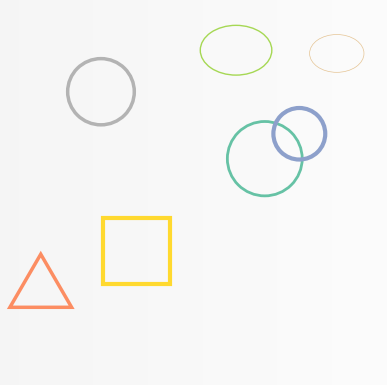[{"shape": "circle", "thickness": 2, "radius": 0.48, "center": [0.683, 0.588]}, {"shape": "triangle", "thickness": 2.5, "radius": 0.46, "center": [0.105, 0.248]}, {"shape": "circle", "thickness": 3, "radius": 0.33, "center": [0.772, 0.653]}, {"shape": "oval", "thickness": 1, "radius": 0.46, "center": [0.609, 0.87]}, {"shape": "square", "thickness": 3, "radius": 0.43, "center": [0.352, 0.347]}, {"shape": "oval", "thickness": 0.5, "radius": 0.35, "center": [0.869, 0.861]}, {"shape": "circle", "thickness": 2.5, "radius": 0.43, "center": [0.261, 0.762]}]